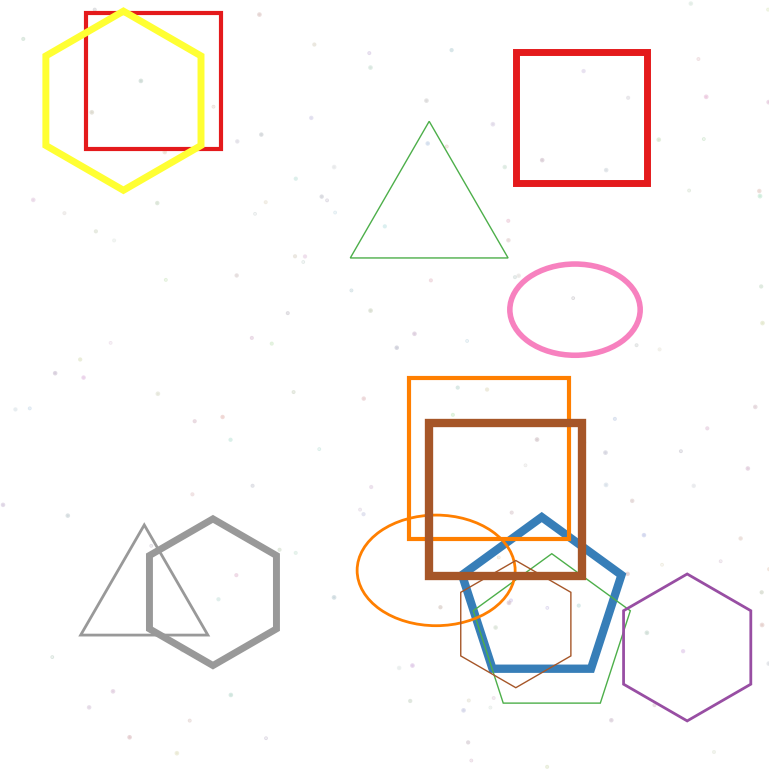[{"shape": "square", "thickness": 2.5, "radius": 0.43, "center": [0.755, 0.848]}, {"shape": "square", "thickness": 1.5, "radius": 0.44, "center": [0.199, 0.895]}, {"shape": "pentagon", "thickness": 3, "radius": 0.54, "center": [0.704, 0.22]}, {"shape": "triangle", "thickness": 0.5, "radius": 0.59, "center": [0.557, 0.724]}, {"shape": "pentagon", "thickness": 0.5, "radius": 0.54, "center": [0.717, 0.174]}, {"shape": "hexagon", "thickness": 1, "radius": 0.48, "center": [0.892, 0.159]}, {"shape": "oval", "thickness": 1, "radius": 0.51, "center": [0.566, 0.259]}, {"shape": "square", "thickness": 1.5, "radius": 0.52, "center": [0.635, 0.404]}, {"shape": "hexagon", "thickness": 2.5, "radius": 0.58, "center": [0.16, 0.869]}, {"shape": "hexagon", "thickness": 0.5, "radius": 0.41, "center": [0.67, 0.189]}, {"shape": "square", "thickness": 3, "radius": 0.5, "center": [0.657, 0.351]}, {"shape": "oval", "thickness": 2, "radius": 0.42, "center": [0.747, 0.598]}, {"shape": "hexagon", "thickness": 2.5, "radius": 0.48, "center": [0.277, 0.231]}, {"shape": "triangle", "thickness": 1, "radius": 0.48, "center": [0.187, 0.223]}]